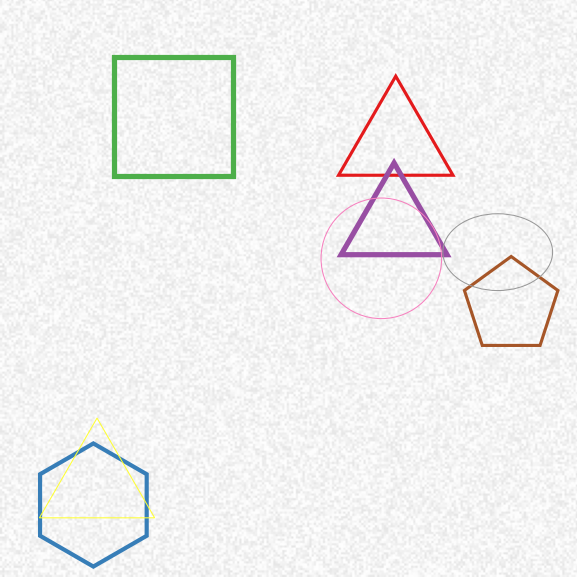[{"shape": "triangle", "thickness": 1.5, "radius": 0.57, "center": [0.685, 0.753]}, {"shape": "hexagon", "thickness": 2, "radius": 0.53, "center": [0.162, 0.125]}, {"shape": "square", "thickness": 2.5, "radius": 0.52, "center": [0.3, 0.797]}, {"shape": "triangle", "thickness": 2.5, "radius": 0.53, "center": [0.682, 0.611]}, {"shape": "triangle", "thickness": 0.5, "radius": 0.58, "center": [0.168, 0.16]}, {"shape": "pentagon", "thickness": 1.5, "radius": 0.43, "center": [0.885, 0.47]}, {"shape": "circle", "thickness": 0.5, "radius": 0.52, "center": [0.66, 0.552]}, {"shape": "oval", "thickness": 0.5, "radius": 0.48, "center": [0.862, 0.563]}]